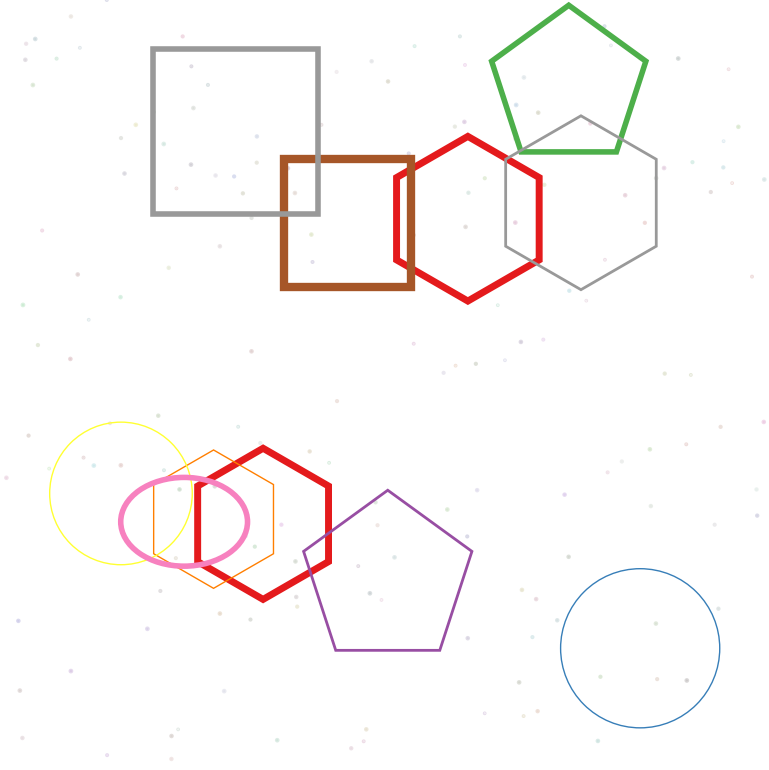[{"shape": "hexagon", "thickness": 2.5, "radius": 0.53, "center": [0.608, 0.716]}, {"shape": "hexagon", "thickness": 2.5, "radius": 0.49, "center": [0.342, 0.32]}, {"shape": "circle", "thickness": 0.5, "radius": 0.52, "center": [0.831, 0.158]}, {"shape": "pentagon", "thickness": 2, "radius": 0.53, "center": [0.739, 0.888]}, {"shape": "pentagon", "thickness": 1, "radius": 0.57, "center": [0.504, 0.248]}, {"shape": "hexagon", "thickness": 0.5, "radius": 0.45, "center": [0.277, 0.326]}, {"shape": "circle", "thickness": 0.5, "radius": 0.46, "center": [0.157, 0.359]}, {"shape": "square", "thickness": 3, "radius": 0.41, "center": [0.451, 0.71]}, {"shape": "oval", "thickness": 2, "radius": 0.41, "center": [0.239, 0.322]}, {"shape": "hexagon", "thickness": 1, "radius": 0.56, "center": [0.754, 0.737]}, {"shape": "square", "thickness": 2, "radius": 0.54, "center": [0.306, 0.829]}]